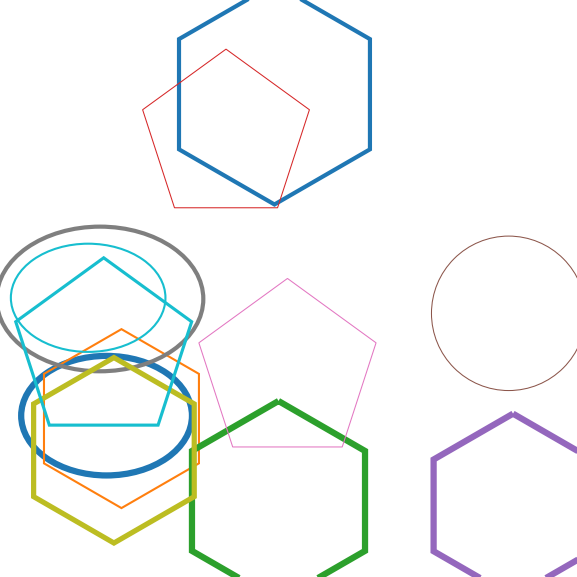[{"shape": "oval", "thickness": 3, "radius": 0.74, "center": [0.185, 0.279]}, {"shape": "hexagon", "thickness": 2, "radius": 0.95, "center": [0.475, 0.836]}, {"shape": "hexagon", "thickness": 1, "radius": 0.77, "center": [0.21, 0.274]}, {"shape": "hexagon", "thickness": 3, "radius": 0.87, "center": [0.482, 0.132]}, {"shape": "pentagon", "thickness": 0.5, "radius": 0.76, "center": [0.391, 0.762]}, {"shape": "hexagon", "thickness": 3, "radius": 0.79, "center": [0.888, 0.124]}, {"shape": "circle", "thickness": 0.5, "radius": 0.67, "center": [0.881, 0.457]}, {"shape": "pentagon", "thickness": 0.5, "radius": 0.81, "center": [0.498, 0.356]}, {"shape": "oval", "thickness": 2, "radius": 0.89, "center": [0.173, 0.481]}, {"shape": "hexagon", "thickness": 2.5, "radius": 0.8, "center": [0.197, 0.219]}, {"shape": "oval", "thickness": 1, "radius": 0.67, "center": [0.153, 0.483]}, {"shape": "pentagon", "thickness": 1.5, "radius": 0.8, "center": [0.18, 0.393]}]